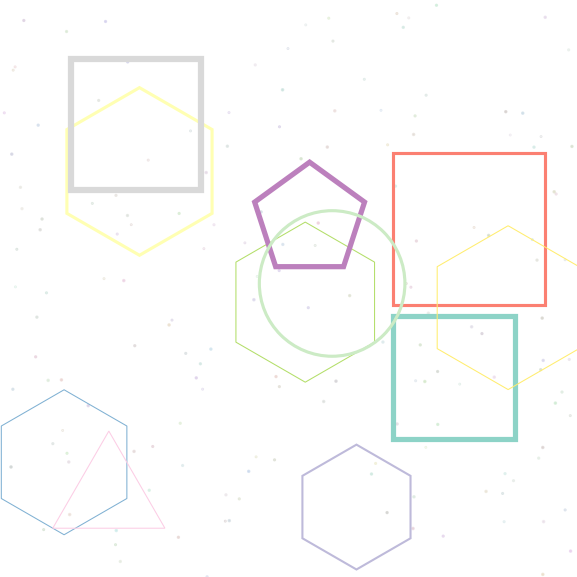[{"shape": "square", "thickness": 2.5, "radius": 0.53, "center": [0.786, 0.345]}, {"shape": "hexagon", "thickness": 1.5, "radius": 0.73, "center": [0.242, 0.702]}, {"shape": "hexagon", "thickness": 1, "radius": 0.54, "center": [0.617, 0.121]}, {"shape": "square", "thickness": 1.5, "radius": 0.66, "center": [0.812, 0.603]}, {"shape": "hexagon", "thickness": 0.5, "radius": 0.63, "center": [0.111, 0.199]}, {"shape": "hexagon", "thickness": 0.5, "radius": 0.69, "center": [0.529, 0.476]}, {"shape": "triangle", "thickness": 0.5, "radius": 0.56, "center": [0.188, 0.141]}, {"shape": "square", "thickness": 3, "radius": 0.57, "center": [0.235, 0.783]}, {"shape": "pentagon", "thickness": 2.5, "radius": 0.5, "center": [0.536, 0.618]}, {"shape": "circle", "thickness": 1.5, "radius": 0.63, "center": [0.575, 0.508]}, {"shape": "hexagon", "thickness": 0.5, "radius": 0.71, "center": [0.88, 0.466]}]